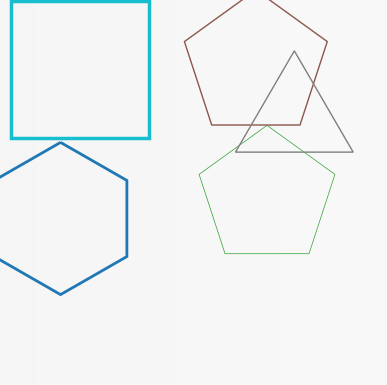[{"shape": "hexagon", "thickness": 2, "radius": 0.99, "center": [0.156, 0.432]}, {"shape": "pentagon", "thickness": 0.5, "radius": 0.92, "center": [0.689, 0.49]}, {"shape": "pentagon", "thickness": 1, "radius": 0.97, "center": [0.66, 0.832]}, {"shape": "triangle", "thickness": 1, "radius": 0.88, "center": [0.76, 0.693]}, {"shape": "square", "thickness": 2.5, "radius": 0.89, "center": [0.205, 0.819]}]